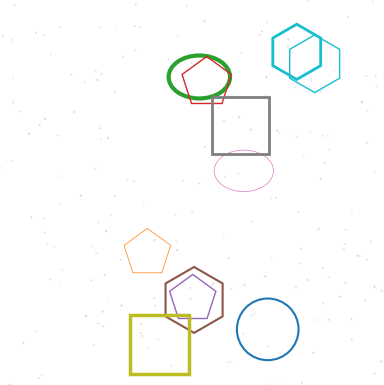[{"shape": "circle", "thickness": 1.5, "radius": 0.4, "center": [0.695, 0.145]}, {"shape": "pentagon", "thickness": 0.5, "radius": 0.32, "center": [0.383, 0.343]}, {"shape": "oval", "thickness": 3, "radius": 0.4, "center": [0.518, 0.8]}, {"shape": "pentagon", "thickness": 1, "radius": 0.34, "center": [0.537, 0.786]}, {"shape": "pentagon", "thickness": 1, "radius": 0.32, "center": [0.501, 0.224]}, {"shape": "hexagon", "thickness": 1.5, "radius": 0.43, "center": [0.504, 0.221]}, {"shape": "oval", "thickness": 0.5, "radius": 0.39, "center": [0.633, 0.556]}, {"shape": "square", "thickness": 2, "radius": 0.37, "center": [0.625, 0.675]}, {"shape": "square", "thickness": 2.5, "radius": 0.38, "center": [0.415, 0.106]}, {"shape": "hexagon", "thickness": 1, "radius": 0.37, "center": [0.817, 0.834]}, {"shape": "hexagon", "thickness": 2, "radius": 0.36, "center": [0.771, 0.865]}]